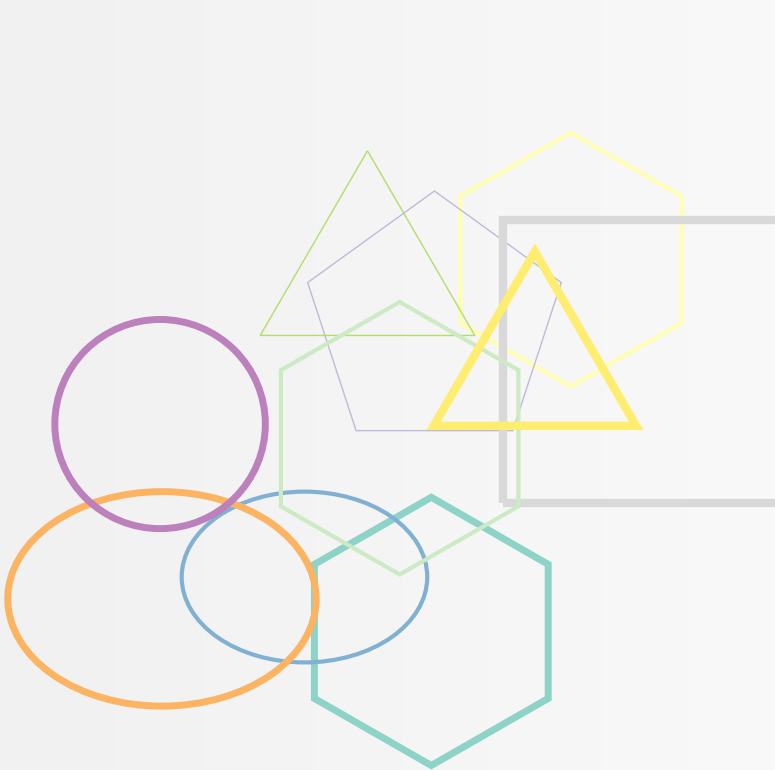[{"shape": "hexagon", "thickness": 2.5, "radius": 0.87, "center": [0.557, 0.18]}, {"shape": "hexagon", "thickness": 1.5, "radius": 0.82, "center": [0.737, 0.663]}, {"shape": "pentagon", "thickness": 0.5, "radius": 0.86, "center": [0.561, 0.58]}, {"shape": "oval", "thickness": 1.5, "radius": 0.79, "center": [0.393, 0.251]}, {"shape": "oval", "thickness": 2.5, "radius": 0.99, "center": [0.209, 0.222]}, {"shape": "triangle", "thickness": 0.5, "radius": 0.8, "center": [0.474, 0.644]}, {"shape": "square", "thickness": 3, "radius": 0.92, "center": [0.833, 0.531]}, {"shape": "circle", "thickness": 2.5, "radius": 0.68, "center": [0.207, 0.449]}, {"shape": "hexagon", "thickness": 1.5, "radius": 0.88, "center": [0.516, 0.431]}, {"shape": "triangle", "thickness": 3, "radius": 0.75, "center": [0.69, 0.522]}]